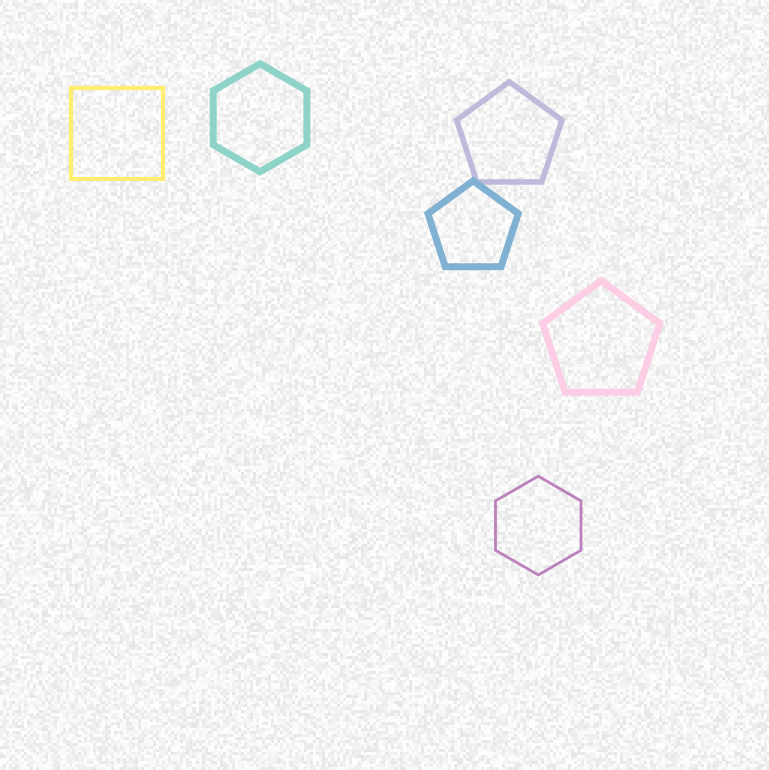[{"shape": "hexagon", "thickness": 2.5, "radius": 0.35, "center": [0.338, 0.847]}, {"shape": "pentagon", "thickness": 2, "radius": 0.36, "center": [0.661, 0.822]}, {"shape": "pentagon", "thickness": 2.5, "radius": 0.31, "center": [0.614, 0.704]}, {"shape": "pentagon", "thickness": 2.5, "radius": 0.4, "center": [0.781, 0.555]}, {"shape": "hexagon", "thickness": 1, "radius": 0.32, "center": [0.699, 0.317]}, {"shape": "square", "thickness": 1.5, "radius": 0.3, "center": [0.152, 0.827]}]